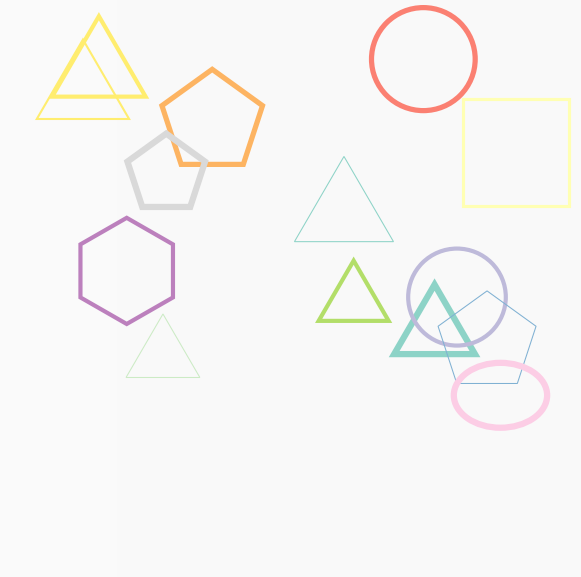[{"shape": "triangle", "thickness": 3, "radius": 0.4, "center": [0.748, 0.426]}, {"shape": "triangle", "thickness": 0.5, "radius": 0.49, "center": [0.592, 0.63]}, {"shape": "square", "thickness": 1.5, "radius": 0.46, "center": [0.888, 0.735]}, {"shape": "circle", "thickness": 2, "radius": 0.42, "center": [0.786, 0.485]}, {"shape": "circle", "thickness": 2.5, "radius": 0.45, "center": [0.728, 0.897]}, {"shape": "pentagon", "thickness": 0.5, "radius": 0.44, "center": [0.838, 0.407]}, {"shape": "pentagon", "thickness": 2.5, "radius": 0.45, "center": [0.365, 0.788]}, {"shape": "triangle", "thickness": 2, "radius": 0.35, "center": [0.608, 0.478]}, {"shape": "oval", "thickness": 3, "radius": 0.4, "center": [0.861, 0.315]}, {"shape": "pentagon", "thickness": 3, "radius": 0.35, "center": [0.286, 0.698]}, {"shape": "hexagon", "thickness": 2, "radius": 0.46, "center": [0.218, 0.53]}, {"shape": "triangle", "thickness": 0.5, "radius": 0.37, "center": [0.28, 0.382]}, {"shape": "triangle", "thickness": 1, "radius": 0.46, "center": [0.143, 0.839]}, {"shape": "triangle", "thickness": 2, "radius": 0.46, "center": [0.17, 0.878]}]